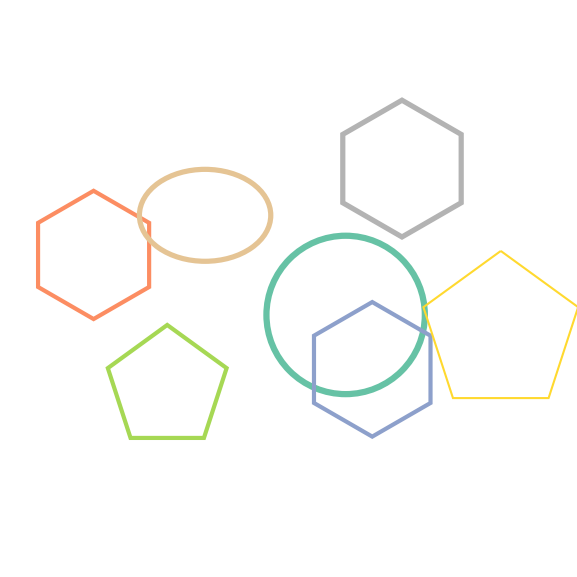[{"shape": "circle", "thickness": 3, "radius": 0.69, "center": [0.599, 0.454]}, {"shape": "hexagon", "thickness": 2, "radius": 0.56, "center": [0.162, 0.558]}, {"shape": "hexagon", "thickness": 2, "radius": 0.58, "center": [0.645, 0.36]}, {"shape": "pentagon", "thickness": 2, "radius": 0.54, "center": [0.29, 0.328]}, {"shape": "pentagon", "thickness": 1, "radius": 0.7, "center": [0.867, 0.424]}, {"shape": "oval", "thickness": 2.5, "radius": 0.57, "center": [0.355, 0.626]}, {"shape": "hexagon", "thickness": 2.5, "radius": 0.59, "center": [0.696, 0.707]}]